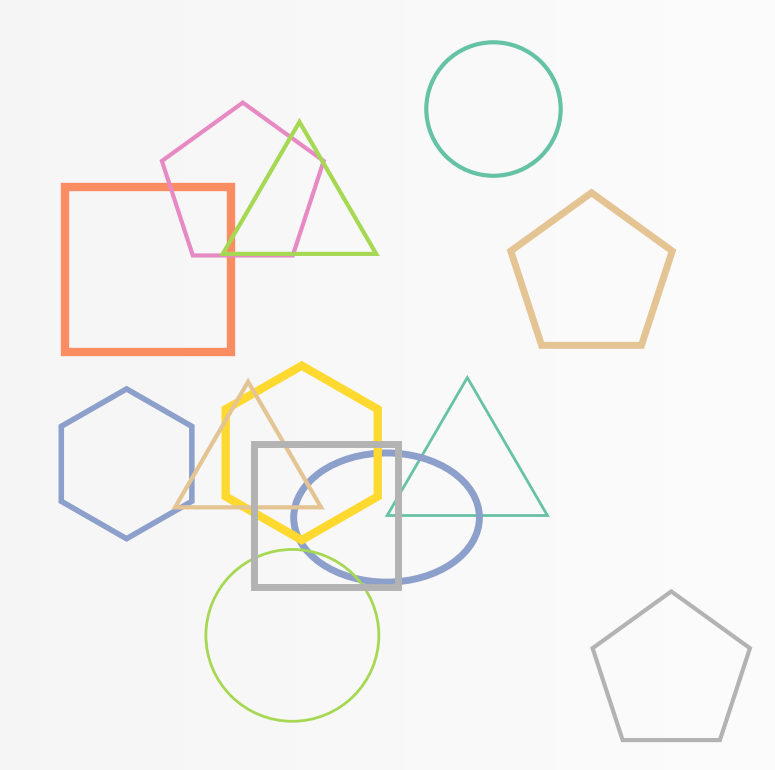[{"shape": "circle", "thickness": 1.5, "radius": 0.43, "center": [0.637, 0.858]}, {"shape": "triangle", "thickness": 1, "radius": 0.6, "center": [0.603, 0.39]}, {"shape": "square", "thickness": 3, "radius": 0.54, "center": [0.19, 0.65]}, {"shape": "hexagon", "thickness": 2, "radius": 0.49, "center": [0.163, 0.398]}, {"shape": "oval", "thickness": 2.5, "radius": 0.6, "center": [0.499, 0.328]}, {"shape": "pentagon", "thickness": 1.5, "radius": 0.55, "center": [0.313, 0.757]}, {"shape": "circle", "thickness": 1, "radius": 0.56, "center": [0.377, 0.175]}, {"shape": "triangle", "thickness": 1.5, "radius": 0.57, "center": [0.386, 0.727]}, {"shape": "hexagon", "thickness": 3, "radius": 0.57, "center": [0.389, 0.412]}, {"shape": "triangle", "thickness": 1.5, "radius": 0.54, "center": [0.32, 0.396]}, {"shape": "pentagon", "thickness": 2.5, "radius": 0.55, "center": [0.763, 0.64]}, {"shape": "square", "thickness": 2.5, "radius": 0.46, "center": [0.421, 0.331]}, {"shape": "pentagon", "thickness": 1.5, "radius": 0.53, "center": [0.866, 0.125]}]